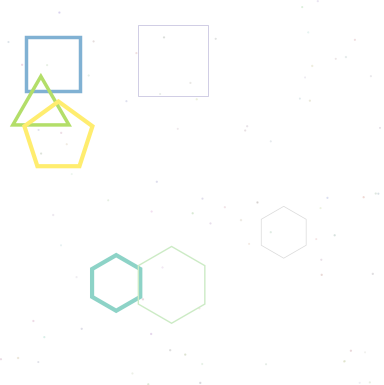[{"shape": "hexagon", "thickness": 3, "radius": 0.36, "center": [0.302, 0.265]}, {"shape": "square", "thickness": 0.5, "radius": 0.46, "center": [0.449, 0.843]}, {"shape": "square", "thickness": 2.5, "radius": 0.35, "center": [0.138, 0.834]}, {"shape": "triangle", "thickness": 2.5, "radius": 0.42, "center": [0.106, 0.718]}, {"shape": "hexagon", "thickness": 0.5, "radius": 0.34, "center": [0.737, 0.397]}, {"shape": "hexagon", "thickness": 1, "radius": 0.5, "center": [0.446, 0.26]}, {"shape": "pentagon", "thickness": 3, "radius": 0.46, "center": [0.152, 0.643]}]